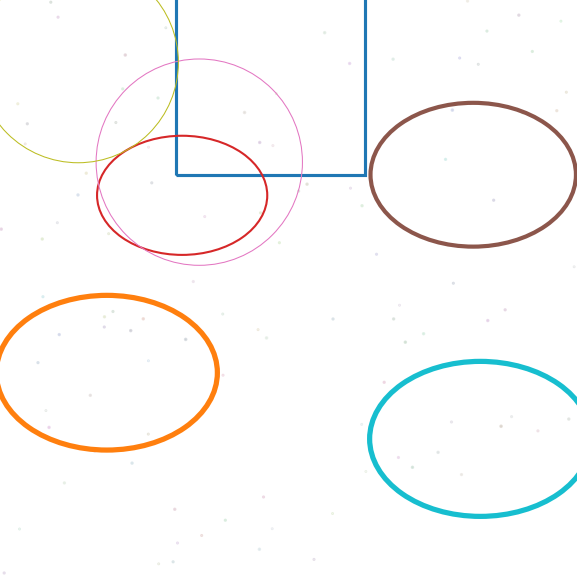[{"shape": "square", "thickness": 1.5, "radius": 0.82, "center": [0.469, 0.859]}, {"shape": "oval", "thickness": 2.5, "radius": 0.96, "center": [0.185, 0.354]}, {"shape": "oval", "thickness": 1, "radius": 0.74, "center": [0.315, 0.661]}, {"shape": "oval", "thickness": 2, "radius": 0.89, "center": [0.819, 0.697]}, {"shape": "circle", "thickness": 0.5, "radius": 0.89, "center": [0.345, 0.718]}, {"shape": "circle", "thickness": 0.5, "radius": 0.87, "center": [0.135, 0.891]}, {"shape": "oval", "thickness": 2.5, "radius": 0.96, "center": [0.832, 0.239]}]